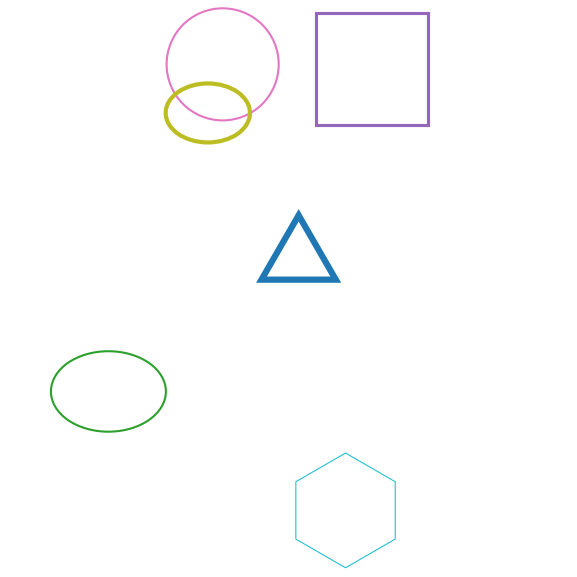[{"shape": "triangle", "thickness": 3, "radius": 0.37, "center": [0.517, 0.552]}, {"shape": "oval", "thickness": 1, "radius": 0.5, "center": [0.188, 0.321]}, {"shape": "square", "thickness": 1.5, "radius": 0.48, "center": [0.644, 0.879]}, {"shape": "circle", "thickness": 1, "radius": 0.49, "center": [0.386, 0.888]}, {"shape": "oval", "thickness": 2, "radius": 0.36, "center": [0.36, 0.804]}, {"shape": "hexagon", "thickness": 0.5, "radius": 0.5, "center": [0.598, 0.115]}]